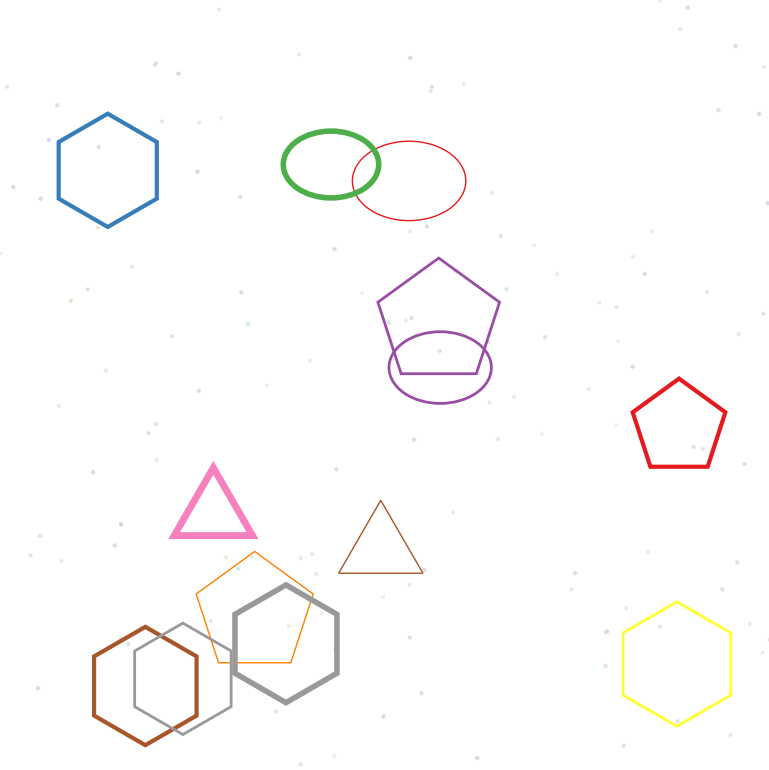[{"shape": "pentagon", "thickness": 1.5, "radius": 0.32, "center": [0.882, 0.445]}, {"shape": "oval", "thickness": 0.5, "radius": 0.37, "center": [0.531, 0.765]}, {"shape": "hexagon", "thickness": 1.5, "radius": 0.37, "center": [0.14, 0.779]}, {"shape": "oval", "thickness": 2, "radius": 0.31, "center": [0.43, 0.786]}, {"shape": "oval", "thickness": 1, "radius": 0.33, "center": [0.572, 0.523]}, {"shape": "pentagon", "thickness": 1, "radius": 0.42, "center": [0.57, 0.582]}, {"shape": "pentagon", "thickness": 0.5, "radius": 0.4, "center": [0.331, 0.204]}, {"shape": "hexagon", "thickness": 1, "radius": 0.4, "center": [0.879, 0.138]}, {"shape": "hexagon", "thickness": 1.5, "radius": 0.38, "center": [0.189, 0.109]}, {"shape": "triangle", "thickness": 0.5, "radius": 0.32, "center": [0.495, 0.287]}, {"shape": "triangle", "thickness": 2.5, "radius": 0.29, "center": [0.277, 0.334]}, {"shape": "hexagon", "thickness": 2, "radius": 0.38, "center": [0.371, 0.164]}, {"shape": "hexagon", "thickness": 1, "radius": 0.36, "center": [0.238, 0.118]}]